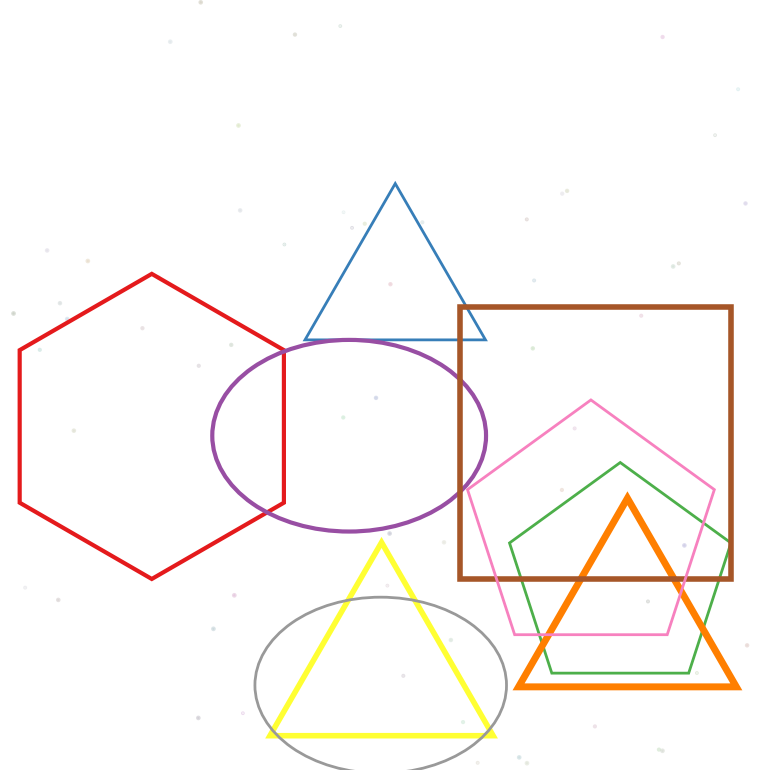[{"shape": "hexagon", "thickness": 1.5, "radius": 0.99, "center": [0.197, 0.446]}, {"shape": "triangle", "thickness": 1, "radius": 0.68, "center": [0.513, 0.626]}, {"shape": "pentagon", "thickness": 1, "radius": 0.76, "center": [0.806, 0.248]}, {"shape": "oval", "thickness": 1.5, "radius": 0.89, "center": [0.453, 0.434]}, {"shape": "triangle", "thickness": 2.5, "radius": 0.82, "center": [0.815, 0.19]}, {"shape": "triangle", "thickness": 2, "radius": 0.84, "center": [0.496, 0.128]}, {"shape": "square", "thickness": 2, "radius": 0.88, "center": [0.773, 0.425]}, {"shape": "pentagon", "thickness": 1, "radius": 0.84, "center": [0.767, 0.312]}, {"shape": "oval", "thickness": 1, "radius": 0.82, "center": [0.494, 0.11]}]